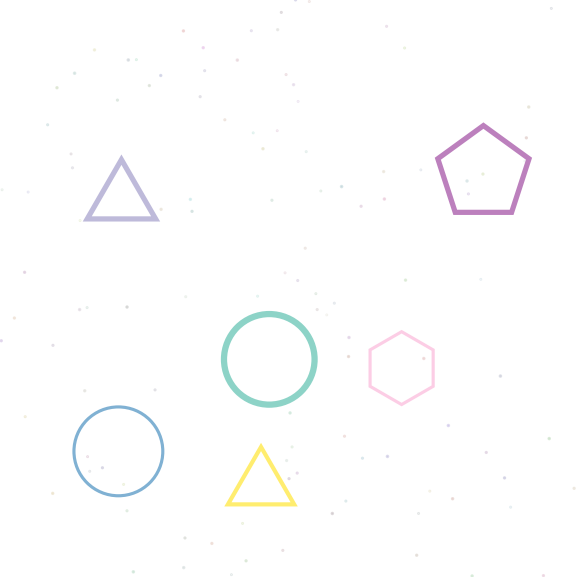[{"shape": "circle", "thickness": 3, "radius": 0.39, "center": [0.466, 0.377]}, {"shape": "triangle", "thickness": 2.5, "radius": 0.34, "center": [0.21, 0.654]}, {"shape": "circle", "thickness": 1.5, "radius": 0.38, "center": [0.205, 0.218]}, {"shape": "hexagon", "thickness": 1.5, "radius": 0.32, "center": [0.695, 0.362]}, {"shape": "pentagon", "thickness": 2.5, "radius": 0.42, "center": [0.837, 0.699]}, {"shape": "triangle", "thickness": 2, "radius": 0.33, "center": [0.452, 0.159]}]